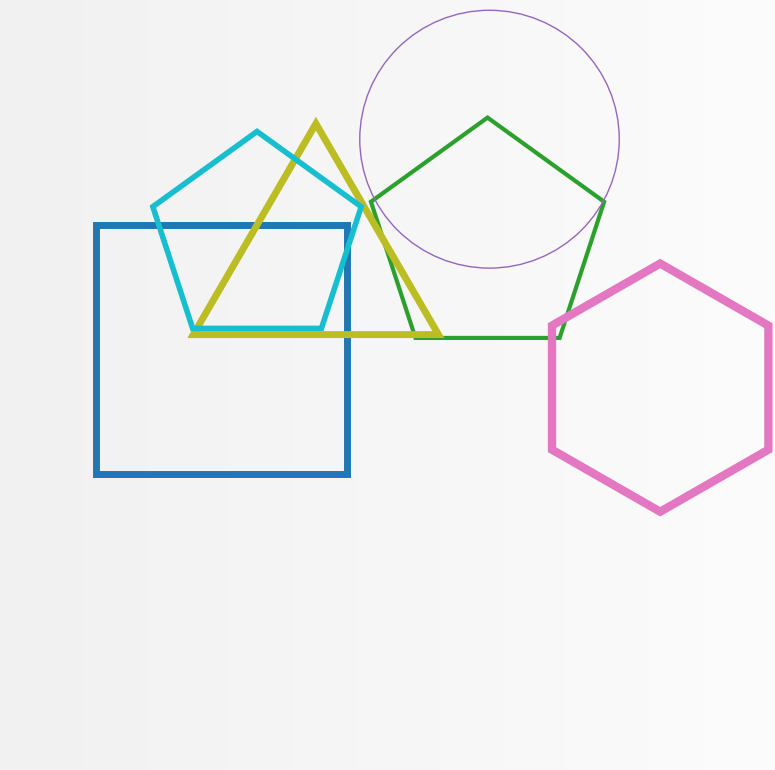[{"shape": "square", "thickness": 2.5, "radius": 0.81, "center": [0.286, 0.546]}, {"shape": "pentagon", "thickness": 1.5, "radius": 0.79, "center": [0.629, 0.689]}, {"shape": "circle", "thickness": 0.5, "radius": 0.84, "center": [0.632, 0.819]}, {"shape": "hexagon", "thickness": 3, "radius": 0.81, "center": [0.852, 0.497]}, {"shape": "triangle", "thickness": 2.5, "radius": 0.91, "center": [0.408, 0.657]}, {"shape": "pentagon", "thickness": 2, "radius": 0.71, "center": [0.332, 0.688]}]